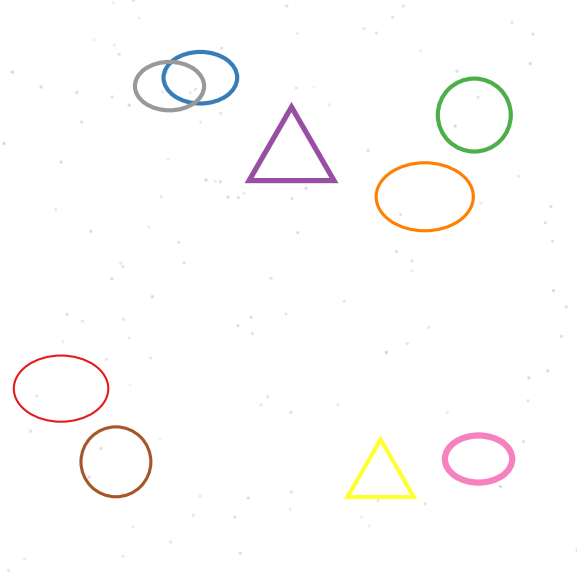[{"shape": "oval", "thickness": 1, "radius": 0.41, "center": [0.106, 0.326]}, {"shape": "oval", "thickness": 2, "radius": 0.32, "center": [0.347, 0.865]}, {"shape": "circle", "thickness": 2, "radius": 0.32, "center": [0.821, 0.8]}, {"shape": "triangle", "thickness": 2.5, "radius": 0.42, "center": [0.505, 0.729]}, {"shape": "oval", "thickness": 1.5, "radius": 0.42, "center": [0.735, 0.658]}, {"shape": "triangle", "thickness": 2, "radius": 0.33, "center": [0.659, 0.172]}, {"shape": "circle", "thickness": 1.5, "radius": 0.3, "center": [0.201, 0.199]}, {"shape": "oval", "thickness": 3, "radius": 0.29, "center": [0.829, 0.204]}, {"shape": "oval", "thickness": 2, "radius": 0.3, "center": [0.294, 0.85]}]